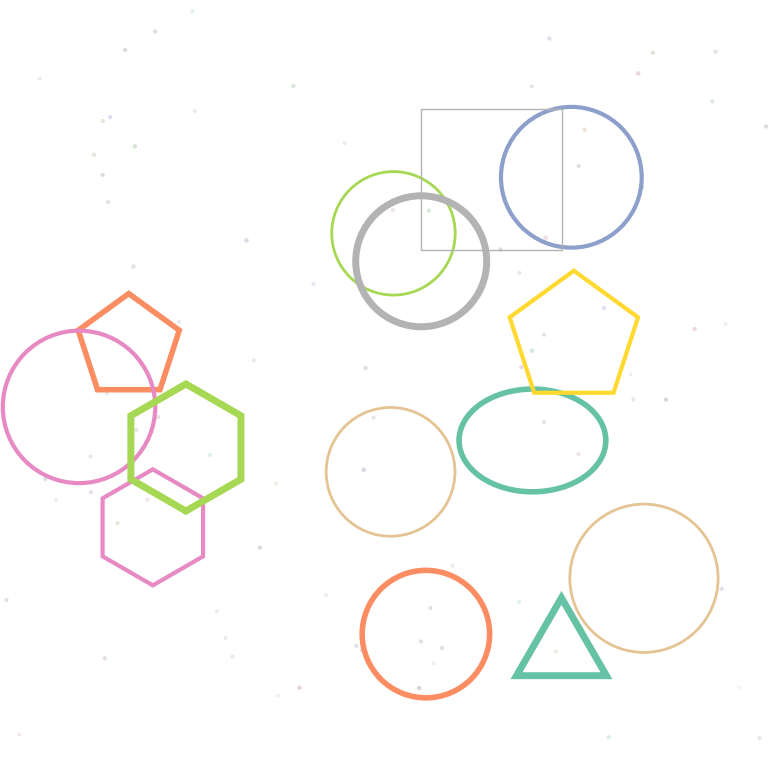[{"shape": "triangle", "thickness": 2.5, "radius": 0.34, "center": [0.729, 0.156]}, {"shape": "oval", "thickness": 2, "radius": 0.48, "center": [0.691, 0.428]}, {"shape": "pentagon", "thickness": 2, "radius": 0.34, "center": [0.167, 0.55]}, {"shape": "circle", "thickness": 2, "radius": 0.41, "center": [0.553, 0.177]}, {"shape": "circle", "thickness": 1.5, "radius": 0.46, "center": [0.742, 0.77]}, {"shape": "circle", "thickness": 1.5, "radius": 0.49, "center": [0.103, 0.472]}, {"shape": "hexagon", "thickness": 1.5, "radius": 0.38, "center": [0.198, 0.315]}, {"shape": "circle", "thickness": 1, "radius": 0.4, "center": [0.511, 0.697]}, {"shape": "hexagon", "thickness": 2.5, "radius": 0.41, "center": [0.241, 0.419]}, {"shape": "pentagon", "thickness": 1.5, "radius": 0.44, "center": [0.745, 0.561]}, {"shape": "circle", "thickness": 1, "radius": 0.48, "center": [0.836, 0.249]}, {"shape": "circle", "thickness": 1, "radius": 0.42, "center": [0.507, 0.387]}, {"shape": "square", "thickness": 0.5, "radius": 0.46, "center": [0.638, 0.767]}, {"shape": "circle", "thickness": 2.5, "radius": 0.43, "center": [0.547, 0.661]}]